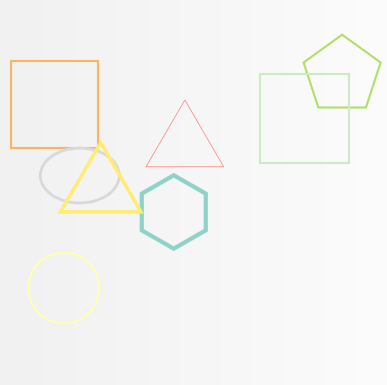[{"shape": "hexagon", "thickness": 3, "radius": 0.48, "center": [0.448, 0.449]}, {"shape": "circle", "thickness": 1.5, "radius": 0.46, "center": [0.165, 0.252]}, {"shape": "triangle", "thickness": 0.5, "radius": 0.58, "center": [0.477, 0.625]}, {"shape": "square", "thickness": 1.5, "radius": 0.56, "center": [0.141, 0.729]}, {"shape": "pentagon", "thickness": 1.5, "radius": 0.52, "center": [0.883, 0.805]}, {"shape": "oval", "thickness": 2, "radius": 0.51, "center": [0.206, 0.544]}, {"shape": "square", "thickness": 1.5, "radius": 0.58, "center": [0.785, 0.692]}, {"shape": "triangle", "thickness": 2.5, "radius": 0.6, "center": [0.26, 0.51]}]